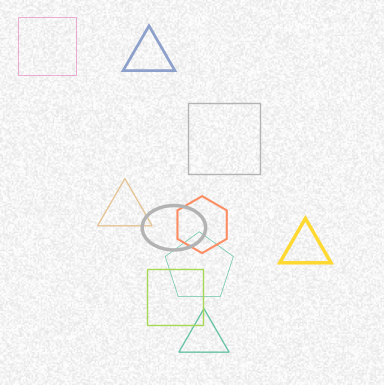[{"shape": "pentagon", "thickness": 0.5, "radius": 0.47, "center": [0.518, 0.305]}, {"shape": "triangle", "thickness": 1, "radius": 0.38, "center": [0.53, 0.123]}, {"shape": "hexagon", "thickness": 1.5, "radius": 0.37, "center": [0.525, 0.417]}, {"shape": "triangle", "thickness": 2, "radius": 0.39, "center": [0.387, 0.855]}, {"shape": "square", "thickness": 0.5, "radius": 0.38, "center": [0.123, 0.88]}, {"shape": "square", "thickness": 1, "radius": 0.36, "center": [0.454, 0.228]}, {"shape": "triangle", "thickness": 2.5, "radius": 0.38, "center": [0.793, 0.356]}, {"shape": "triangle", "thickness": 1, "radius": 0.41, "center": [0.324, 0.454]}, {"shape": "square", "thickness": 1, "radius": 0.46, "center": [0.582, 0.64]}, {"shape": "oval", "thickness": 2.5, "radius": 0.41, "center": [0.452, 0.408]}]